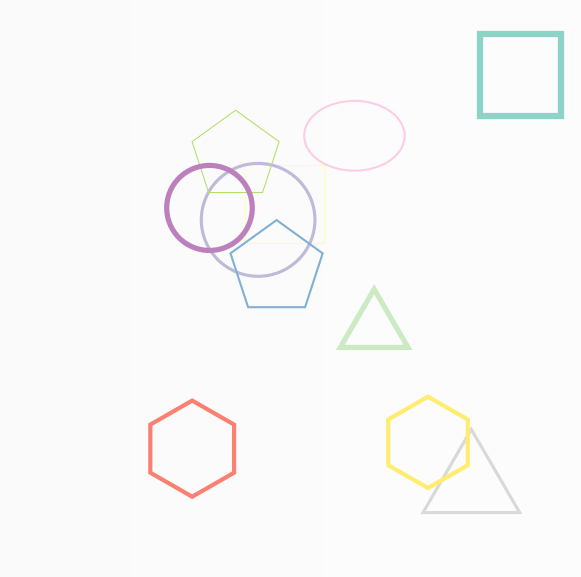[{"shape": "square", "thickness": 3, "radius": 0.35, "center": [0.895, 0.869]}, {"shape": "square", "thickness": 0.5, "radius": 0.34, "center": [0.489, 0.646]}, {"shape": "circle", "thickness": 1.5, "radius": 0.49, "center": [0.444, 0.618]}, {"shape": "hexagon", "thickness": 2, "radius": 0.42, "center": [0.331, 0.222]}, {"shape": "pentagon", "thickness": 1, "radius": 0.42, "center": [0.476, 0.535]}, {"shape": "pentagon", "thickness": 0.5, "radius": 0.39, "center": [0.405, 0.729]}, {"shape": "oval", "thickness": 1, "radius": 0.43, "center": [0.61, 0.764]}, {"shape": "triangle", "thickness": 1.5, "radius": 0.48, "center": [0.811, 0.16]}, {"shape": "circle", "thickness": 2.5, "radius": 0.37, "center": [0.36, 0.639]}, {"shape": "triangle", "thickness": 2.5, "radius": 0.34, "center": [0.644, 0.431]}, {"shape": "hexagon", "thickness": 2, "radius": 0.4, "center": [0.736, 0.233]}]